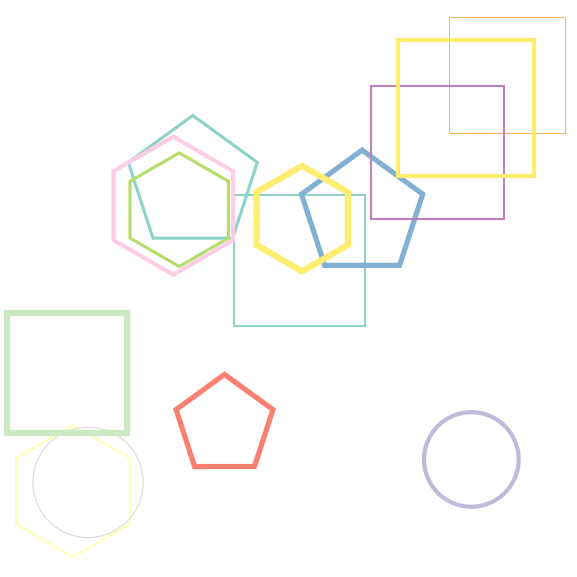[{"shape": "pentagon", "thickness": 1.5, "radius": 0.59, "center": [0.334, 0.682]}, {"shape": "square", "thickness": 1, "radius": 0.57, "center": [0.519, 0.548]}, {"shape": "hexagon", "thickness": 1, "radius": 0.57, "center": [0.127, 0.149]}, {"shape": "circle", "thickness": 2, "radius": 0.41, "center": [0.816, 0.204]}, {"shape": "pentagon", "thickness": 2.5, "radius": 0.44, "center": [0.389, 0.263]}, {"shape": "pentagon", "thickness": 2.5, "radius": 0.55, "center": [0.627, 0.629]}, {"shape": "square", "thickness": 0.5, "radius": 0.5, "center": [0.878, 0.87]}, {"shape": "hexagon", "thickness": 1.5, "radius": 0.49, "center": [0.31, 0.636]}, {"shape": "hexagon", "thickness": 2, "radius": 0.6, "center": [0.3, 0.643]}, {"shape": "circle", "thickness": 0.5, "radius": 0.48, "center": [0.152, 0.164]}, {"shape": "square", "thickness": 1, "radius": 0.57, "center": [0.758, 0.734]}, {"shape": "square", "thickness": 3, "radius": 0.52, "center": [0.116, 0.353]}, {"shape": "hexagon", "thickness": 3, "radius": 0.46, "center": [0.523, 0.621]}, {"shape": "square", "thickness": 2, "radius": 0.59, "center": [0.807, 0.812]}]